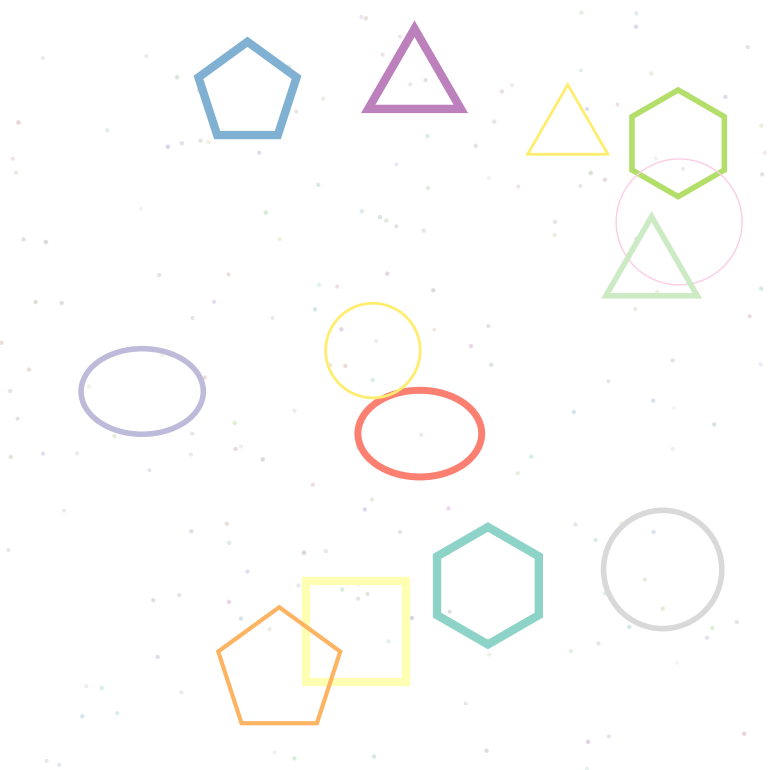[{"shape": "hexagon", "thickness": 3, "radius": 0.38, "center": [0.634, 0.239]}, {"shape": "square", "thickness": 3, "radius": 0.32, "center": [0.462, 0.18]}, {"shape": "oval", "thickness": 2, "radius": 0.4, "center": [0.185, 0.492]}, {"shape": "oval", "thickness": 2.5, "radius": 0.4, "center": [0.545, 0.437]}, {"shape": "pentagon", "thickness": 3, "radius": 0.33, "center": [0.321, 0.879]}, {"shape": "pentagon", "thickness": 1.5, "radius": 0.42, "center": [0.363, 0.128]}, {"shape": "hexagon", "thickness": 2, "radius": 0.35, "center": [0.881, 0.814]}, {"shape": "circle", "thickness": 0.5, "radius": 0.41, "center": [0.882, 0.712]}, {"shape": "circle", "thickness": 2, "radius": 0.38, "center": [0.861, 0.26]}, {"shape": "triangle", "thickness": 3, "radius": 0.35, "center": [0.538, 0.893]}, {"shape": "triangle", "thickness": 2, "radius": 0.34, "center": [0.846, 0.65]}, {"shape": "circle", "thickness": 1, "radius": 0.31, "center": [0.484, 0.545]}, {"shape": "triangle", "thickness": 1, "radius": 0.3, "center": [0.737, 0.83]}]